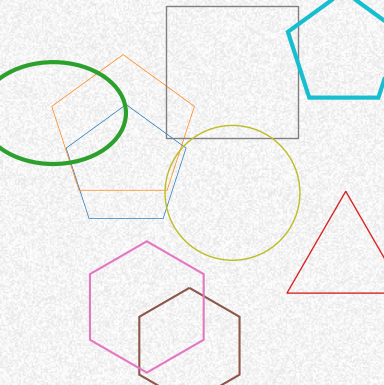[{"shape": "pentagon", "thickness": 0.5, "radius": 0.82, "center": [0.328, 0.565]}, {"shape": "pentagon", "thickness": 0.5, "radius": 0.97, "center": [0.32, 0.663]}, {"shape": "oval", "thickness": 3, "radius": 0.95, "center": [0.138, 0.706]}, {"shape": "triangle", "thickness": 1, "radius": 0.88, "center": [0.898, 0.327]}, {"shape": "hexagon", "thickness": 1.5, "radius": 0.75, "center": [0.492, 0.102]}, {"shape": "hexagon", "thickness": 1.5, "radius": 0.85, "center": [0.381, 0.203]}, {"shape": "square", "thickness": 1, "radius": 0.86, "center": [0.602, 0.812]}, {"shape": "circle", "thickness": 1, "radius": 0.88, "center": [0.604, 0.499]}, {"shape": "pentagon", "thickness": 3, "radius": 0.76, "center": [0.893, 0.87]}]